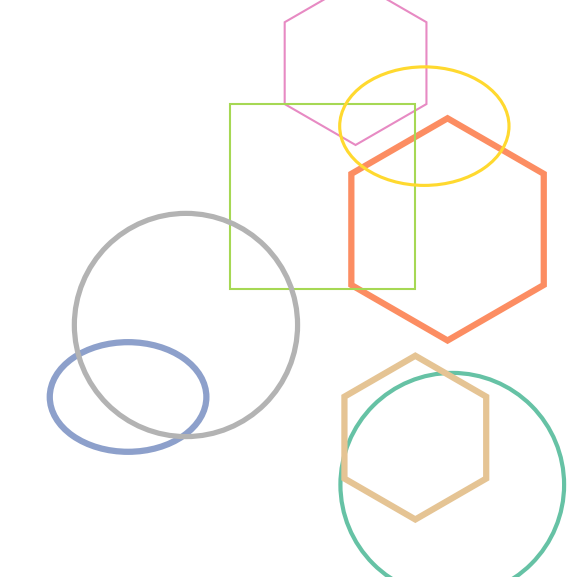[{"shape": "circle", "thickness": 2, "radius": 0.97, "center": [0.783, 0.16]}, {"shape": "hexagon", "thickness": 3, "radius": 0.96, "center": [0.775, 0.602]}, {"shape": "oval", "thickness": 3, "radius": 0.68, "center": [0.222, 0.312]}, {"shape": "hexagon", "thickness": 1, "radius": 0.71, "center": [0.616, 0.89]}, {"shape": "square", "thickness": 1, "radius": 0.8, "center": [0.558, 0.659]}, {"shape": "oval", "thickness": 1.5, "radius": 0.73, "center": [0.735, 0.781]}, {"shape": "hexagon", "thickness": 3, "radius": 0.71, "center": [0.719, 0.241]}, {"shape": "circle", "thickness": 2.5, "radius": 0.97, "center": [0.322, 0.436]}]